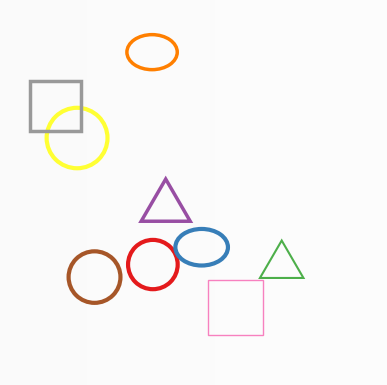[{"shape": "circle", "thickness": 3, "radius": 0.32, "center": [0.395, 0.313]}, {"shape": "oval", "thickness": 3, "radius": 0.34, "center": [0.52, 0.358]}, {"shape": "triangle", "thickness": 1.5, "radius": 0.32, "center": [0.727, 0.31]}, {"shape": "triangle", "thickness": 2.5, "radius": 0.37, "center": [0.428, 0.462]}, {"shape": "oval", "thickness": 2.5, "radius": 0.32, "center": [0.392, 0.865]}, {"shape": "circle", "thickness": 3, "radius": 0.39, "center": [0.199, 0.642]}, {"shape": "circle", "thickness": 3, "radius": 0.33, "center": [0.244, 0.28]}, {"shape": "square", "thickness": 1, "radius": 0.35, "center": [0.609, 0.202]}, {"shape": "square", "thickness": 2.5, "radius": 0.33, "center": [0.143, 0.725]}]